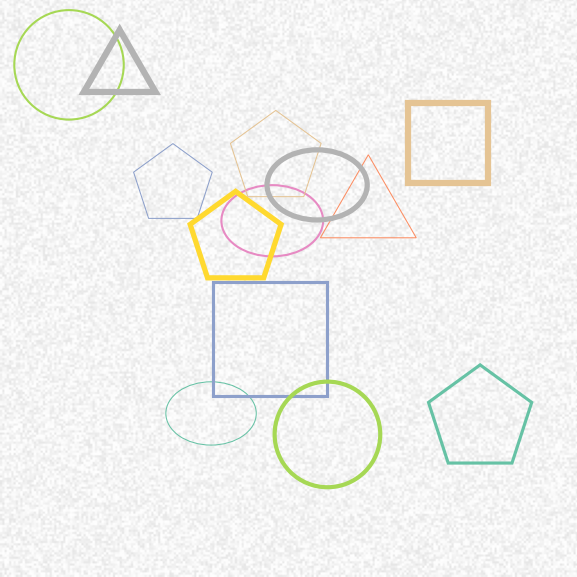[{"shape": "pentagon", "thickness": 1.5, "radius": 0.47, "center": [0.831, 0.273]}, {"shape": "oval", "thickness": 0.5, "radius": 0.39, "center": [0.365, 0.283]}, {"shape": "triangle", "thickness": 0.5, "radius": 0.48, "center": [0.638, 0.635]}, {"shape": "square", "thickness": 1.5, "radius": 0.49, "center": [0.468, 0.412]}, {"shape": "pentagon", "thickness": 0.5, "radius": 0.36, "center": [0.299, 0.679]}, {"shape": "oval", "thickness": 1, "radius": 0.44, "center": [0.471, 0.617]}, {"shape": "circle", "thickness": 1, "radius": 0.47, "center": [0.12, 0.887]}, {"shape": "circle", "thickness": 2, "radius": 0.46, "center": [0.567, 0.247]}, {"shape": "pentagon", "thickness": 2.5, "radius": 0.41, "center": [0.408, 0.585]}, {"shape": "square", "thickness": 3, "radius": 0.35, "center": [0.776, 0.751]}, {"shape": "pentagon", "thickness": 0.5, "radius": 0.41, "center": [0.477, 0.725]}, {"shape": "triangle", "thickness": 3, "radius": 0.36, "center": [0.207, 0.876]}, {"shape": "oval", "thickness": 2.5, "radius": 0.43, "center": [0.549, 0.679]}]